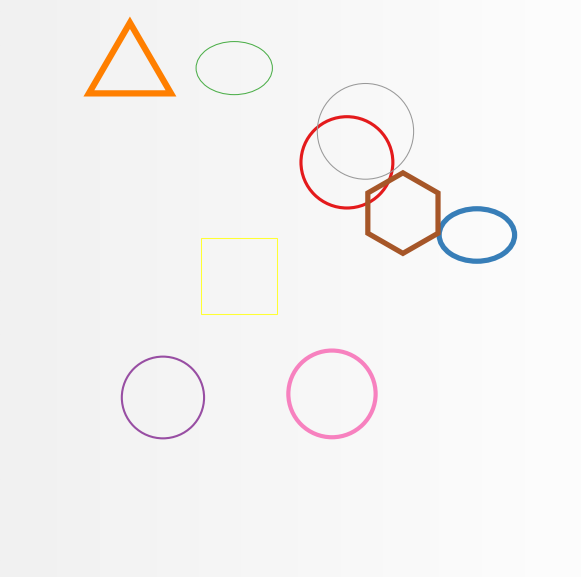[{"shape": "circle", "thickness": 1.5, "radius": 0.4, "center": [0.597, 0.718]}, {"shape": "oval", "thickness": 2.5, "radius": 0.32, "center": [0.82, 0.592]}, {"shape": "oval", "thickness": 0.5, "radius": 0.33, "center": [0.403, 0.881]}, {"shape": "circle", "thickness": 1, "radius": 0.35, "center": [0.28, 0.311]}, {"shape": "triangle", "thickness": 3, "radius": 0.41, "center": [0.224, 0.878]}, {"shape": "square", "thickness": 0.5, "radius": 0.33, "center": [0.411, 0.521]}, {"shape": "hexagon", "thickness": 2.5, "radius": 0.35, "center": [0.693, 0.63]}, {"shape": "circle", "thickness": 2, "radius": 0.38, "center": [0.571, 0.317]}, {"shape": "circle", "thickness": 0.5, "radius": 0.41, "center": [0.629, 0.772]}]